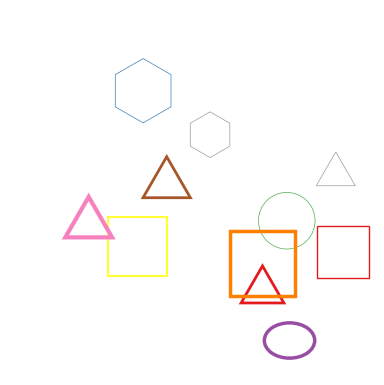[{"shape": "triangle", "thickness": 2, "radius": 0.32, "center": [0.682, 0.245]}, {"shape": "square", "thickness": 1, "radius": 0.34, "center": [0.892, 0.346]}, {"shape": "hexagon", "thickness": 0.5, "radius": 0.42, "center": [0.372, 0.764]}, {"shape": "circle", "thickness": 0.5, "radius": 0.37, "center": [0.745, 0.427]}, {"shape": "oval", "thickness": 2.5, "radius": 0.33, "center": [0.752, 0.116]}, {"shape": "square", "thickness": 2.5, "radius": 0.42, "center": [0.682, 0.316]}, {"shape": "square", "thickness": 1.5, "radius": 0.38, "center": [0.357, 0.359]}, {"shape": "triangle", "thickness": 2, "radius": 0.36, "center": [0.433, 0.522]}, {"shape": "triangle", "thickness": 3, "radius": 0.35, "center": [0.23, 0.419]}, {"shape": "triangle", "thickness": 0.5, "radius": 0.29, "center": [0.872, 0.547]}, {"shape": "hexagon", "thickness": 0.5, "radius": 0.3, "center": [0.546, 0.65]}]